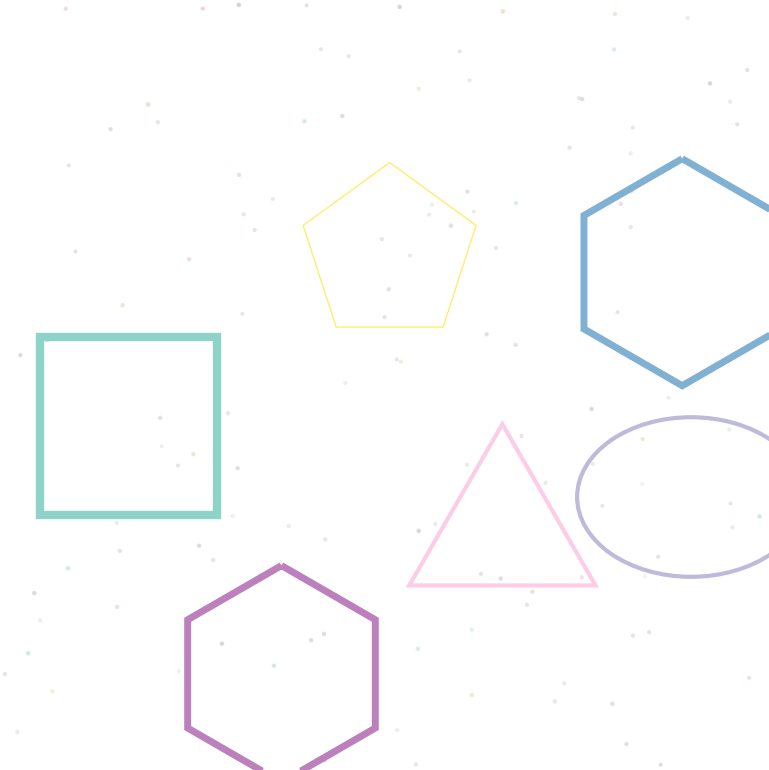[{"shape": "square", "thickness": 3, "radius": 0.58, "center": [0.167, 0.447]}, {"shape": "oval", "thickness": 1.5, "radius": 0.74, "center": [0.898, 0.355]}, {"shape": "hexagon", "thickness": 2.5, "radius": 0.74, "center": [0.886, 0.646]}, {"shape": "triangle", "thickness": 1.5, "radius": 0.7, "center": [0.652, 0.31]}, {"shape": "hexagon", "thickness": 2.5, "radius": 0.7, "center": [0.366, 0.125]}, {"shape": "pentagon", "thickness": 0.5, "radius": 0.59, "center": [0.506, 0.671]}]